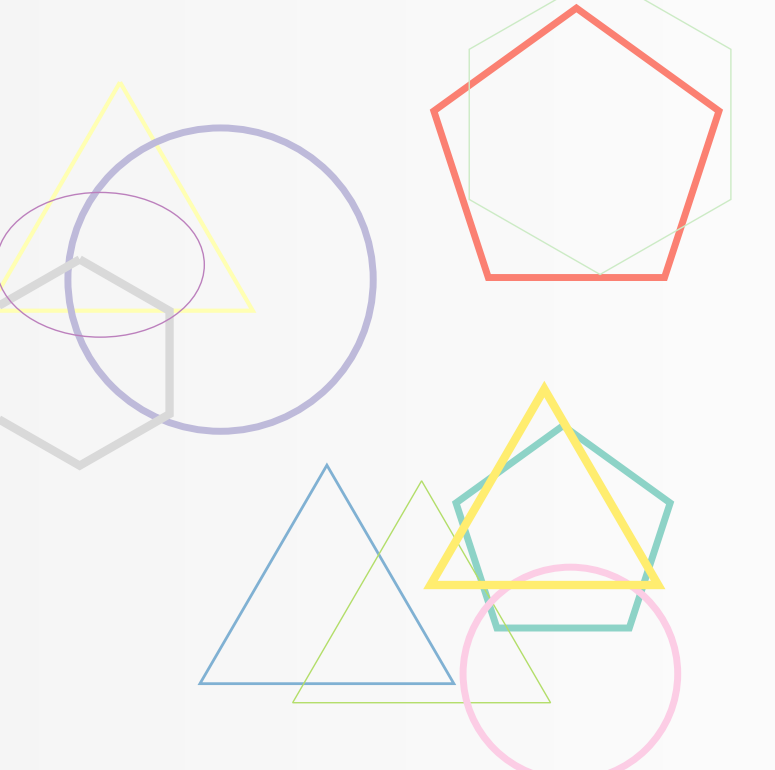[{"shape": "pentagon", "thickness": 2.5, "radius": 0.73, "center": [0.727, 0.302]}, {"shape": "triangle", "thickness": 1.5, "radius": 0.99, "center": [0.155, 0.695]}, {"shape": "circle", "thickness": 2.5, "radius": 0.98, "center": [0.285, 0.637]}, {"shape": "pentagon", "thickness": 2.5, "radius": 0.97, "center": [0.744, 0.796]}, {"shape": "triangle", "thickness": 1, "radius": 0.95, "center": [0.422, 0.207]}, {"shape": "triangle", "thickness": 0.5, "radius": 0.96, "center": [0.544, 0.183]}, {"shape": "circle", "thickness": 2.5, "radius": 0.69, "center": [0.736, 0.125]}, {"shape": "hexagon", "thickness": 3, "radius": 0.67, "center": [0.103, 0.529]}, {"shape": "oval", "thickness": 0.5, "radius": 0.67, "center": [0.129, 0.656]}, {"shape": "hexagon", "thickness": 0.5, "radius": 0.97, "center": [0.774, 0.838]}, {"shape": "triangle", "thickness": 3, "radius": 0.85, "center": [0.702, 0.325]}]